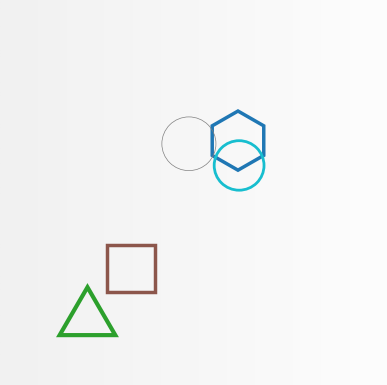[{"shape": "hexagon", "thickness": 2.5, "radius": 0.38, "center": [0.614, 0.635]}, {"shape": "triangle", "thickness": 3, "radius": 0.41, "center": [0.226, 0.171]}, {"shape": "square", "thickness": 2.5, "radius": 0.31, "center": [0.337, 0.302]}, {"shape": "circle", "thickness": 0.5, "radius": 0.35, "center": [0.487, 0.627]}, {"shape": "circle", "thickness": 2, "radius": 0.32, "center": [0.617, 0.57]}]